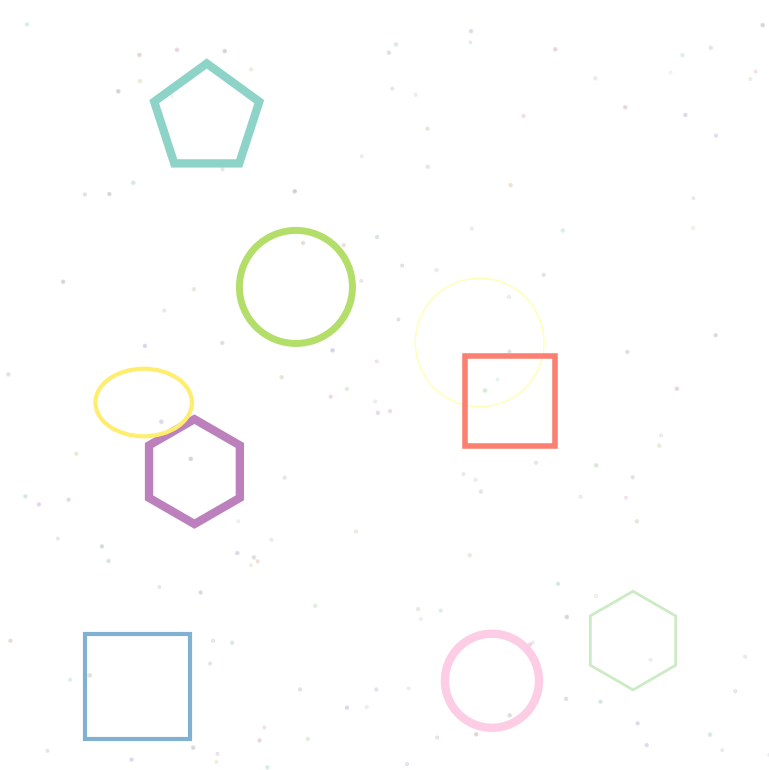[{"shape": "pentagon", "thickness": 3, "radius": 0.36, "center": [0.268, 0.846]}, {"shape": "circle", "thickness": 0.5, "radius": 0.42, "center": [0.623, 0.555]}, {"shape": "square", "thickness": 2, "radius": 0.29, "center": [0.662, 0.479]}, {"shape": "square", "thickness": 1.5, "radius": 0.34, "center": [0.179, 0.108]}, {"shape": "circle", "thickness": 2.5, "radius": 0.37, "center": [0.384, 0.627]}, {"shape": "circle", "thickness": 3, "radius": 0.31, "center": [0.639, 0.116]}, {"shape": "hexagon", "thickness": 3, "radius": 0.34, "center": [0.253, 0.388]}, {"shape": "hexagon", "thickness": 1, "radius": 0.32, "center": [0.822, 0.168]}, {"shape": "oval", "thickness": 1.5, "radius": 0.31, "center": [0.187, 0.477]}]